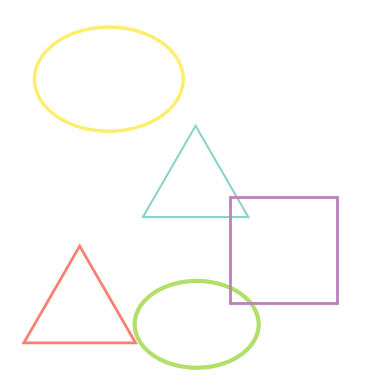[{"shape": "triangle", "thickness": 1.5, "radius": 0.79, "center": [0.508, 0.515]}, {"shape": "triangle", "thickness": 2, "radius": 0.84, "center": [0.207, 0.193]}, {"shape": "oval", "thickness": 3, "radius": 0.81, "center": [0.511, 0.158]}, {"shape": "square", "thickness": 2, "radius": 0.69, "center": [0.736, 0.35]}, {"shape": "oval", "thickness": 2.5, "radius": 0.97, "center": [0.283, 0.794]}]